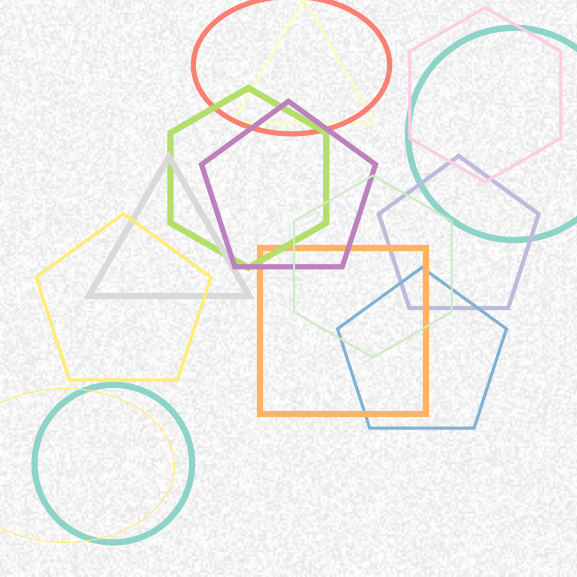[{"shape": "circle", "thickness": 3, "radius": 0.92, "center": [0.89, 0.767]}, {"shape": "circle", "thickness": 3, "radius": 0.68, "center": [0.196, 0.196]}, {"shape": "triangle", "thickness": 1, "radius": 0.71, "center": [0.526, 0.858]}, {"shape": "pentagon", "thickness": 2, "radius": 0.73, "center": [0.794, 0.584]}, {"shape": "oval", "thickness": 2.5, "radius": 0.85, "center": [0.505, 0.886]}, {"shape": "pentagon", "thickness": 1.5, "radius": 0.77, "center": [0.731, 0.382]}, {"shape": "square", "thickness": 3, "radius": 0.72, "center": [0.594, 0.425]}, {"shape": "hexagon", "thickness": 3, "radius": 0.78, "center": [0.43, 0.691]}, {"shape": "hexagon", "thickness": 1.5, "radius": 0.75, "center": [0.84, 0.835]}, {"shape": "triangle", "thickness": 3, "radius": 0.8, "center": [0.293, 0.567]}, {"shape": "pentagon", "thickness": 2.5, "radius": 0.79, "center": [0.5, 0.665]}, {"shape": "hexagon", "thickness": 1, "radius": 0.79, "center": [0.646, 0.538]}, {"shape": "oval", "thickness": 0.5, "radius": 0.95, "center": [0.112, 0.193]}, {"shape": "pentagon", "thickness": 1.5, "radius": 0.8, "center": [0.214, 0.47]}]